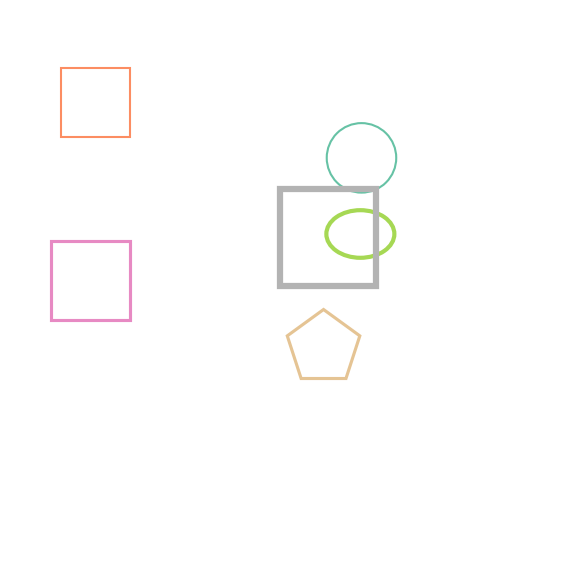[{"shape": "circle", "thickness": 1, "radius": 0.3, "center": [0.626, 0.726]}, {"shape": "square", "thickness": 1, "radius": 0.3, "center": [0.165, 0.821]}, {"shape": "square", "thickness": 1.5, "radius": 0.34, "center": [0.157, 0.513]}, {"shape": "oval", "thickness": 2, "radius": 0.29, "center": [0.624, 0.594]}, {"shape": "pentagon", "thickness": 1.5, "radius": 0.33, "center": [0.56, 0.397]}, {"shape": "square", "thickness": 3, "radius": 0.42, "center": [0.568, 0.588]}]